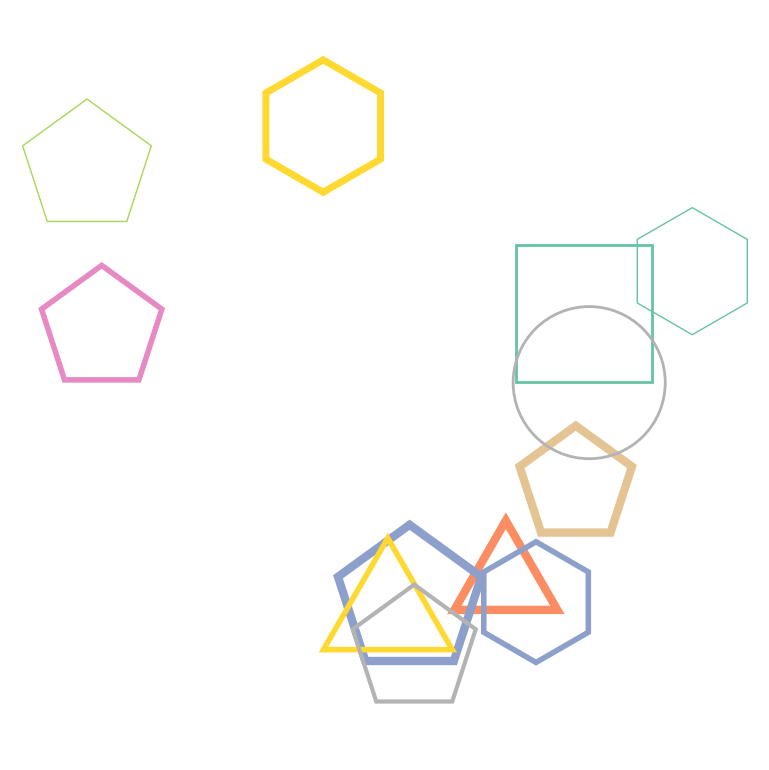[{"shape": "hexagon", "thickness": 0.5, "radius": 0.41, "center": [0.899, 0.648]}, {"shape": "square", "thickness": 1, "radius": 0.44, "center": [0.758, 0.593]}, {"shape": "triangle", "thickness": 3, "radius": 0.39, "center": [0.657, 0.247]}, {"shape": "hexagon", "thickness": 2, "radius": 0.39, "center": [0.696, 0.218]}, {"shape": "pentagon", "thickness": 3, "radius": 0.49, "center": [0.532, 0.221]}, {"shape": "pentagon", "thickness": 2, "radius": 0.41, "center": [0.132, 0.573]}, {"shape": "pentagon", "thickness": 0.5, "radius": 0.44, "center": [0.113, 0.783]}, {"shape": "hexagon", "thickness": 2.5, "radius": 0.43, "center": [0.42, 0.836]}, {"shape": "triangle", "thickness": 2, "radius": 0.48, "center": [0.504, 0.205]}, {"shape": "pentagon", "thickness": 3, "radius": 0.38, "center": [0.748, 0.37]}, {"shape": "pentagon", "thickness": 1.5, "radius": 0.42, "center": [0.538, 0.157]}, {"shape": "circle", "thickness": 1, "radius": 0.49, "center": [0.765, 0.503]}]